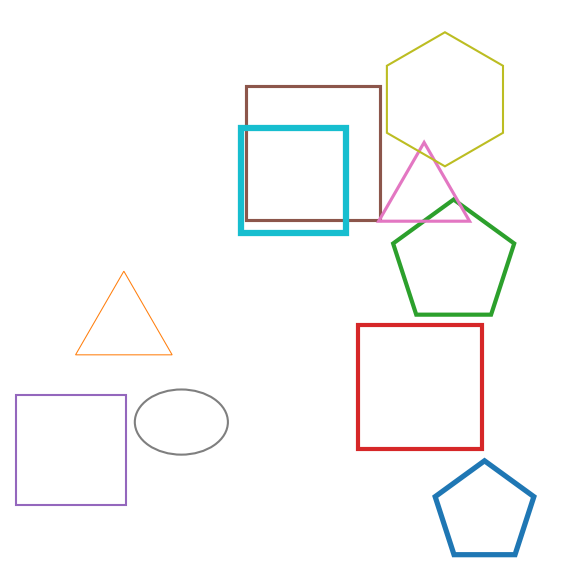[{"shape": "pentagon", "thickness": 2.5, "radius": 0.45, "center": [0.839, 0.111]}, {"shape": "triangle", "thickness": 0.5, "radius": 0.48, "center": [0.214, 0.433]}, {"shape": "pentagon", "thickness": 2, "radius": 0.55, "center": [0.786, 0.543]}, {"shape": "square", "thickness": 2, "radius": 0.54, "center": [0.727, 0.329]}, {"shape": "square", "thickness": 1, "radius": 0.48, "center": [0.123, 0.22]}, {"shape": "square", "thickness": 1.5, "radius": 0.58, "center": [0.542, 0.734]}, {"shape": "triangle", "thickness": 1.5, "radius": 0.45, "center": [0.734, 0.662]}, {"shape": "oval", "thickness": 1, "radius": 0.4, "center": [0.314, 0.268]}, {"shape": "hexagon", "thickness": 1, "radius": 0.58, "center": [0.77, 0.827]}, {"shape": "square", "thickness": 3, "radius": 0.46, "center": [0.509, 0.687]}]